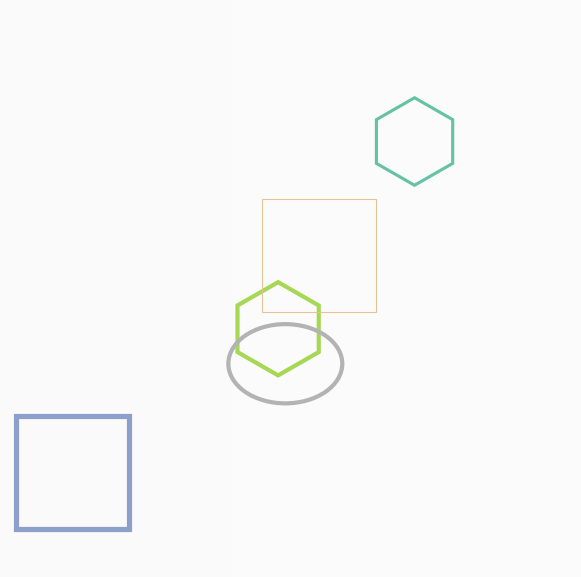[{"shape": "hexagon", "thickness": 1.5, "radius": 0.38, "center": [0.713, 0.754]}, {"shape": "square", "thickness": 2.5, "radius": 0.49, "center": [0.124, 0.181]}, {"shape": "hexagon", "thickness": 2, "radius": 0.4, "center": [0.478, 0.43]}, {"shape": "square", "thickness": 0.5, "radius": 0.49, "center": [0.549, 0.556]}, {"shape": "oval", "thickness": 2, "radius": 0.49, "center": [0.491, 0.369]}]